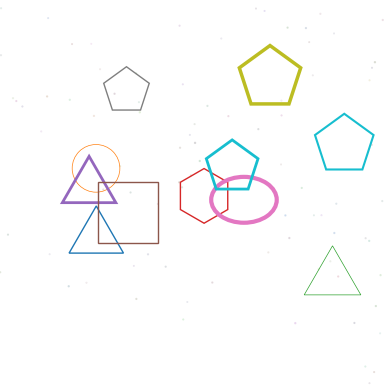[{"shape": "triangle", "thickness": 1, "radius": 0.41, "center": [0.25, 0.383]}, {"shape": "circle", "thickness": 0.5, "radius": 0.31, "center": [0.249, 0.563]}, {"shape": "triangle", "thickness": 0.5, "radius": 0.42, "center": [0.864, 0.277]}, {"shape": "hexagon", "thickness": 1, "radius": 0.35, "center": [0.53, 0.491]}, {"shape": "triangle", "thickness": 2, "radius": 0.4, "center": [0.231, 0.514]}, {"shape": "square", "thickness": 1, "radius": 0.39, "center": [0.333, 0.447]}, {"shape": "oval", "thickness": 3, "radius": 0.43, "center": [0.634, 0.481]}, {"shape": "pentagon", "thickness": 1, "radius": 0.31, "center": [0.329, 0.764]}, {"shape": "pentagon", "thickness": 2.5, "radius": 0.42, "center": [0.701, 0.798]}, {"shape": "pentagon", "thickness": 1.5, "radius": 0.4, "center": [0.894, 0.624]}, {"shape": "pentagon", "thickness": 2, "radius": 0.35, "center": [0.603, 0.566]}]